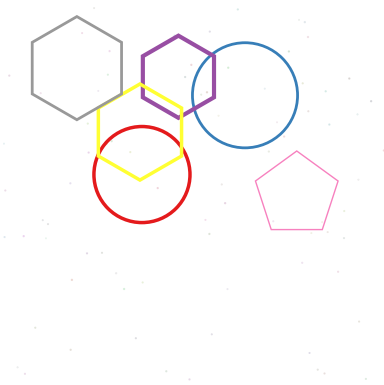[{"shape": "circle", "thickness": 2.5, "radius": 0.62, "center": [0.369, 0.547]}, {"shape": "circle", "thickness": 2, "radius": 0.68, "center": [0.636, 0.752]}, {"shape": "hexagon", "thickness": 3, "radius": 0.53, "center": [0.463, 0.801]}, {"shape": "hexagon", "thickness": 2.5, "radius": 0.62, "center": [0.364, 0.657]}, {"shape": "pentagon", "thickness": 1, "radius": 0.56, "center": [0.771, 0.495]}, {"shape": "hexagon", "thickness": 2, "radius": 0.67, "center": [0.2, 0.823]}]